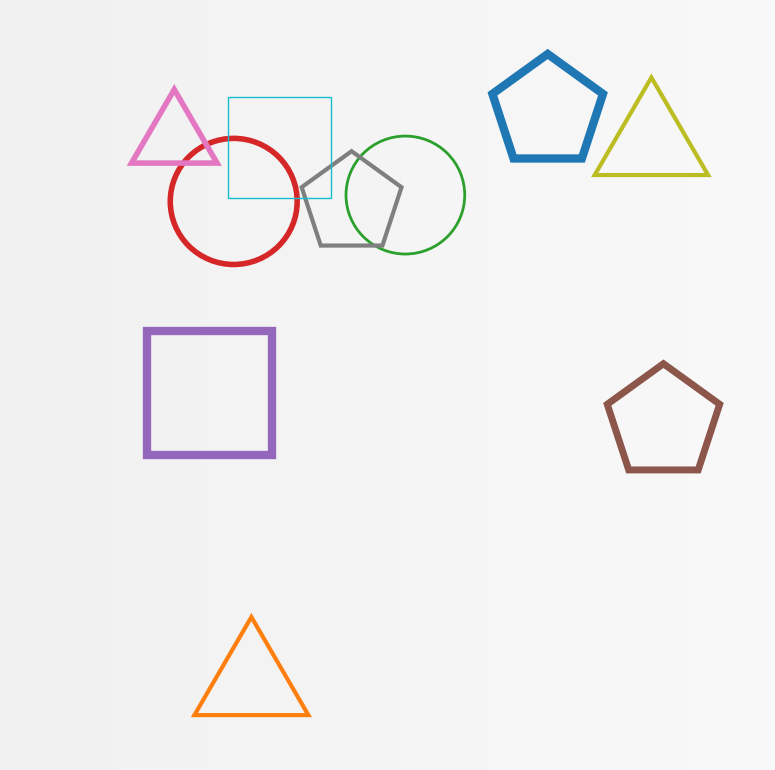[{"shape": "pentagon", "thickness": 3, "radius": 0.38, "center": [0.707, 0.855]}, {"shape": "triangle", "thickness": 1.5, "radius": 0.42, "center": [0.324, 0.114]}, {"shape": "circle", "thickness": 1, "radius": 0.38, "center": [0.523, 0.747]}, {"shape": "circle", "thickness": 2, "radius": 0.41, "center": [0.302, 0.738]}, {"shape": "square", "thickness": 3, "radius": 0.4, "center": [0.27, 0.489]}, {"shape": "pentagon", "thickness": 2.5, "radius": 0.38, "center": [0.856, 0.451]}, {"shape": "triangle", "thickness": 2, "radius": 0.32, "center": [0.225, 0.82]}, {"shape": "pentagon", "thickness": 1.5, "radius": 0.34, "center": [0.454, 0.736]}, {"shape": "triangle", "thickness": 1.5, "radius": 0.42, "center": [0.841, 0.815]}, {"shape": "square", "thickness": 0.5, "radius": 0.33, "center": [0.361, 0.808]}]